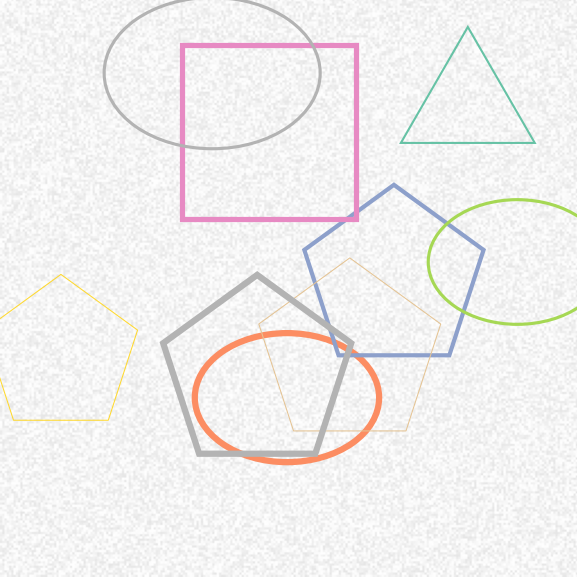[{"shape": "triangle", "thickness": 1, "radius": 0.67, "center": [0.81, 0.819]}, {"shape": "oval", "thickness": 3, "radius": 0.8, "center": [0.497, 0.311]}, {"shape": "pentagon", "thickness": 2, "radius": 0.82, "center": [0.682, 0.516]}, {"shape": "square", "thickness": 2.5, "radius": 0.75, "center": [0.466, 0.771]}, {"shape": "oval", "thickness": 1.5, "radius": 0.77, "center": [0.896, 0.545]}, {"shape": "pentagon", "thickness": 0.5, "radius": 0.7, "center": [0.105, 0.384]}, {"shape": "pentagon", "thickness": 0.5, "radius": 0.83, "center": [0.606, 0.387]}, {"shape": "oval", "thickness": 1.5, "radius": 0.94, "center": [0.367, 0.873]}, {"shape": "pentagon", "thickness": 3, "radius": 0.86, "center": [0.445, 0.352]}]